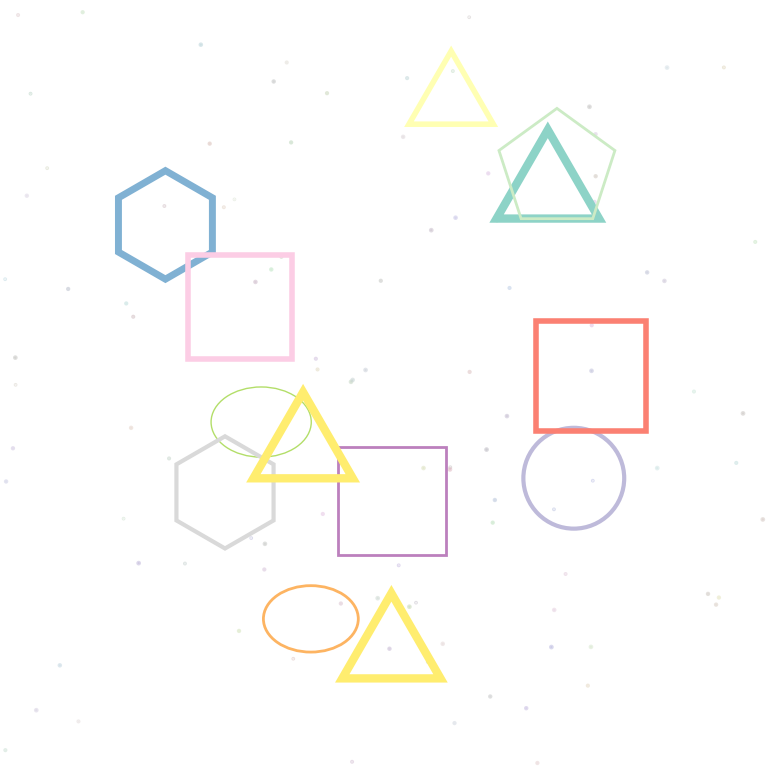[{"shape": "triangle", "thickness": 3, "radius": 0.38, "center": [0.711, 0.755]}, {"shape": "triangle", "thickness": 2, "radius": 0.32, "center": [0.586, 0.87]}, {"shape": "circle", "thickness": 1.5, "radius": 0.33, "center": [0.745, 0.379]}, {"shape": "square", "thickness": 2, "radius": 0.36, "center": [0.768, 0.512]}, {"shape": "hexagon", "thickness": 2.5, "radius": 0.35, "center": [0.215, 0.708]}, {"shape": "oval", "thickness": 1, "radius": 0.31, "center": [0.404, 0.196]}, {"shape": "oval", "thickness": 0.5, "radius": 0.33, "center": [0.339, 0.452]}, {"shape": "square", "thickness": 2, "radius": 0.34, "center": [0.311, 0.602]}, {"shape": "hexagon", "thickness": 1.5, "radius": 0.36, "center": [0.292, 0.361]}, {"shape": "square", "thickness": 1, "radius": 0.35, "center": [0.509, 0.349]}, {"shape": "pentagon", "thickness": 1, "radius": 0.4, "center": [0.723, 0.78]}, {"shape": "triangle", "thickness": 3, "radius": 0.37, "center": [0.508, 0.156]}, {"shape": "triangle", "thickness": 3, "radius": 0.37, "center": [0.394, 0.416]}]